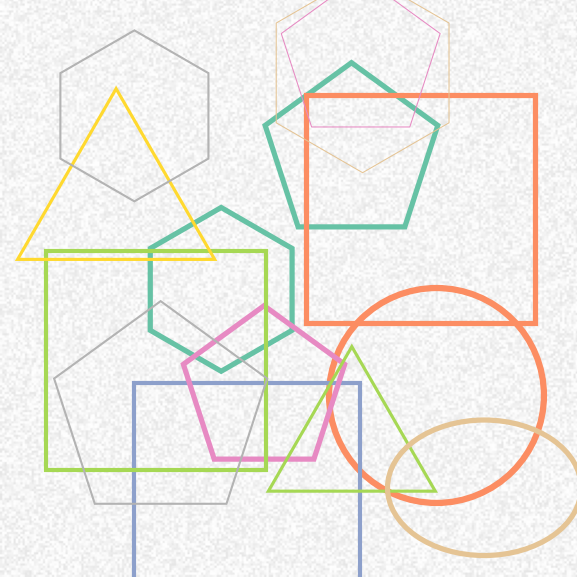[{"shape": "pentagon", "thickness": 2.5, "radius": 0.79, "center": [0.609, 0.733]}, {"shape": "hexagon", "thickness": 2.5, "radius": 0.71, "center": [0.383, 0.498]}, {"shape": "circle", "thickness": 3, "radius": 0.93, "center": [0.756, 0.314]}, {"shape": "square", "thickness": 2.5, "radius": 0.99, "center": [0.728, 0.637]}, {"shape": "square", "thickness": 2, "radius": 0.98, "center": [0.428, 0.14]}, {"shape": "pentagon", "thickness": 0.5, "radius": 0.72, "center": [0.625, 0.896]}, {"shape": "pentagon", "thickness": 2.5, "radius": 0.73, "center": [0.457, 0.323]}, {"shape": "triangle", "thickness": 1.5, "radius": 0.83, "center": [0.609, 0.232]}, {"shape": "square", "thickness": 2, "radius": 0.95, "center": [0.27, 0.375]}, {"shape": "triangle", "thickness": 1.5, "radius": 0.99, "center": [0.201, 0.648]}, {"shape": "hexagon", "thickness": 0.5, "radius": 0.86, "center": [0.628, 0.873]}, {"shape": "oval", "thickness": 2.5, "radius": 0.84, "center": [0.839, 0.155]}, {"shape": "pentagon", "thickness": 1, "radius": 0.97, "center": [0.278, 0.284]}, {"shape": "hexagon", "thickness": 1, "radius": 0.74, "center": [0.233, 0.798]}]